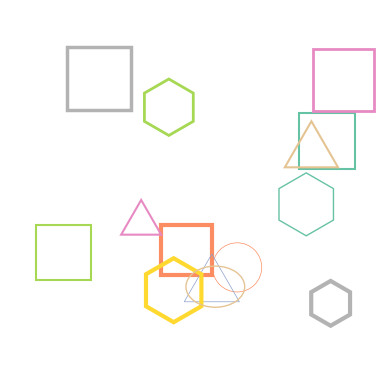[{"shape": "hexagon", "thickness": 1, "radius": 0.41, "center": [0.795, 0.469]}, {"shape": "square", "thickness": 1.5, "radius": 0.36, "center": [0.849, 0.633]}, {"shape": "circle", "thickness": 0.5, "radius": 0.32, "center": [0.616, 0.306]}, {"shape": "square", "thickness": 3, "radius": 0.33, "center": [0.484, 0.35]}, {"shape": "triangle", "thickness": 0.5, "radius": 0.41, "center": [0.55, 0.258]}, {"shape": "triangle", "thickness": 1.5, "radius": 0.3, "center": [0.367, 0.421]}, {"shape": "square", "thickness": 2, "radius": 0.4, "center": [0.892, 0.793]}, {"shape": "hexagon", "thickness": 2, "radius": 0.37, "center": [0.439, 0.721]}, {"shape": "square", "thickness": 1.5, "radius": 0.36, "center": [0.166, 0.344]}, {"shape": "hexagon", "thickness": 3, "radius": 0.42, "center": [0.451, 0.246]}, {"shape": "oval", "thickness": 1, "radius": 0.38, "center": [0.559, 0.255]}, {"shape": "triangle", "thickness": 1.5, "radius": 0.4, "center": [0.809, 0.605]}, {"shape": "hexagon", "thickness": 3, "radius": 0.29, "center": [0.859, 0.212]}, {"shape": "square", "thickness": 2.5, "radius": 0.41, "center": [0.257, 0.796]}]